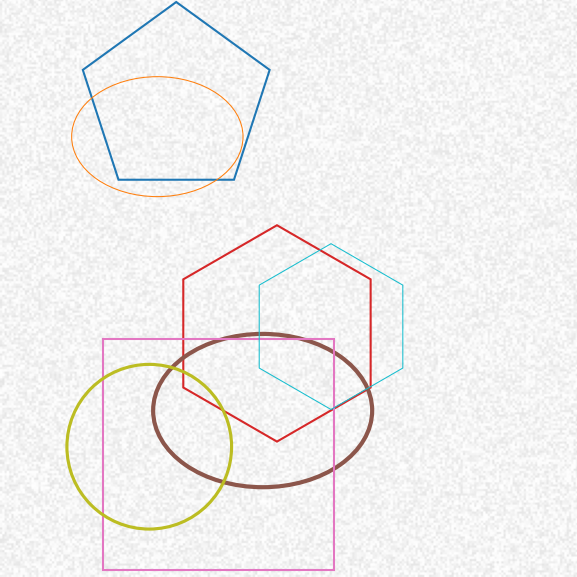[{"shape": "pentagon", "thickness": 1, "radius": 0.85, "center": [0.305, 0.826]}, {"shape": "oval", "thickness": 0.5, "radius": 0.74, "center": [0.272, 0.763]}, {"shape": "hexagon", "thickness": 1, "radius": 0.94, "center": [0.48, 0.422]}, {"shape": "oval", "thickness": 2, "radius": 0.95, "center": [0.455, 0.288]}, {"shape": "square", "thickness": 1, "radius": 1.0, "center": [0.378, 0.213]}, {"shape": "circle", "thickness": 1.5, "radius": 0.71, "center": [0.258, 0.226]}, {"shape": "hexagon", "thickness": 0.5, "radius": 0.72, "center": [0.573, 0.434]}]